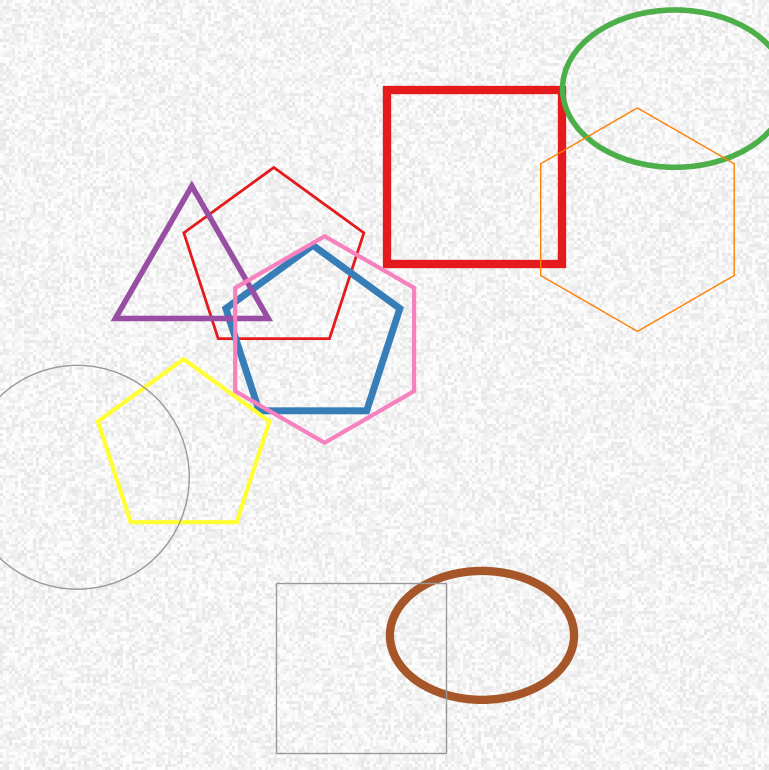[{"shape": "pentagon", "thickness": 1, "radius": 0.61, "center": [0.356, 0.66]}, {"shape": "square", "thickness": 3, "radius": 0.57, "center": [0.616, 0.77]}, {"shape": "pentagon", "thickness": 2.5, "radius": 0.59, "center": [0.406, 0.563]}, {"shape": "oval", "thickness": 2, "radius": 0.73, "center": [0.876, 0.885]}, {"shape": "triangle", "thickness": 2, "radius": 0.57, "center": [0.249, 0.644]}, {"shape": "hexagon", "thickness": 0.5, "radius": 0.73, "center": [0.828, 0.715]}, {"shape": "pentagon", "thickness": 1.5, "radius": 0.59, "center": [0.239, 0.417]}, {"shape": "oval", "thickness": 3, "radius": 0.6, "center": [0.626, 0.175]}, {"shape": "hexagon", "thickness": 1.5, "radius": 0.67, "center": [0.422, 0.559]}, {"shape": "square", "thickness": 0.5, "radius": 0.55, "center": [0.469, 0.132]}, {"shape": "circle", "thickness": 0.5, "radius": 0.73, "center": [0.1, 0.38]}]